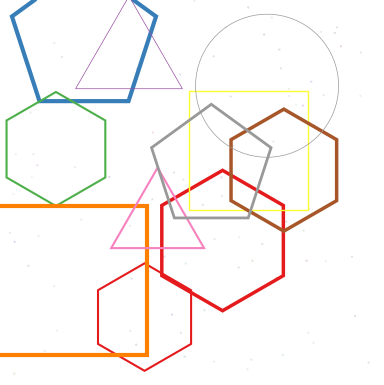[{"shape": "hexagon", "thickness": 1.5, "radius": 0.7, "center": [0.375, 0.176]}, {"shape": "hexagon", "thickness": 2.5, "radius": 0.91, "center": [0.578, 0.375]}, {"shape": "pentagon", "thickness": 3, "radius": 0.98, "center": [0.218, 0.896]}, {"shape": "hexagon", "thickness": 1.5, "radius": 0.74, "center": [0.145, 0.613]}, {"shape": "triangle", "thickness": 0.5, "radius": 0.8, "center": [0.335, 0.85]}, {"shape": "square", "thickness": 3, "radius": 0.97, "center": [0.188, 0.272]}, {"shape": "square", "thickness": 1, "radius": 0.78, "center": [0.645, 0.609]}, {"shape": "hexagon", "thickness": 2.5, "radius": 0.79, "center": [0.737, 0.558]}, {"shape": "triangle", "thickness": 1.5, "radius": 0.7, "center": [0.409, 0.425]}, {"shape": "pentagon", "thickness": 2, "radius": 0.82, "center": [0.549, 0.566]}, {"shape": "circle", "thickness": 0.5, "radius": 0.93, "center": [0.694, 0.777]}]